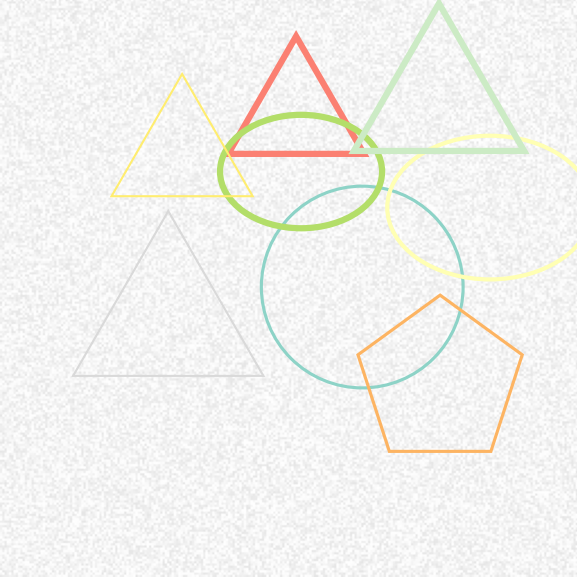[{"shape": "circle", "thickness": 1.5, "radius": 0.87, "center": [0.627, 0.502]}, {"shape": "oval", "thickness": 2, "radius": 0.89, "center": [0.848, 0.64]}, {"shape": "triangle", "thickness": 3, "radius": 0.68, "center": [0.513, 0.801]}, {"shape": "pentagon", "thickness": 1.5, "radius": 0.75, "center": [0.762, 0.339]}, {"shape": "oval", "thickness": 3, "radius": 0.7, "center": [0.521, 0.702]}, {"shape": "triangle", "thickness": 1, "radius": 0.95, "center": [0.291, 0.443]}, {"shape": "triangle", "thickness": 3, "radius": 0.85, "center": [0.76, 0.823]}, {"shape": "triangle", "thickness": 1, "radius": 0.71, "center": [0.315, 0.73]}]